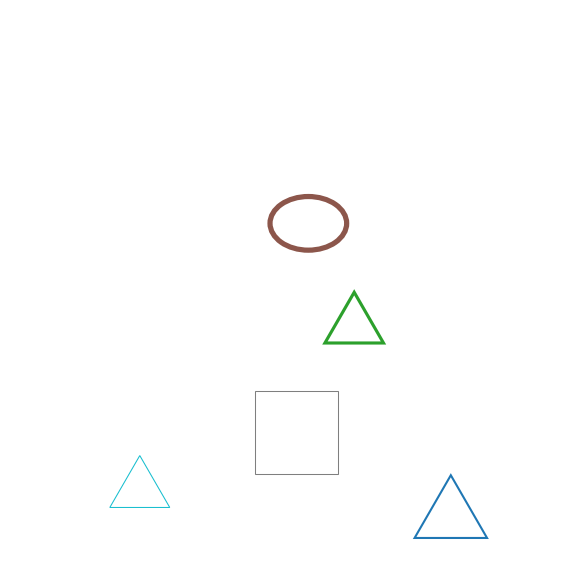[{"shape": "triangle", "thickness": 1, "radius": 0.36, "center": [0.781, 0.104]}, {"shape": "triangle", "thickness": 1.5, "radius": 0.29, "center": [0.613, 0.434]}, {"shape": "oval", "thickness": 2.5, "radius": 0.33, "center": [0.534, 0.612]}, {"shape": "square", "thickness": 0.5, "radius": 0.36, "center": [0.514, 0.25]}, {"shape": "triangle", "thickness": 0.5, "radius": 0.3, "center": [0.242, 0.15]}]